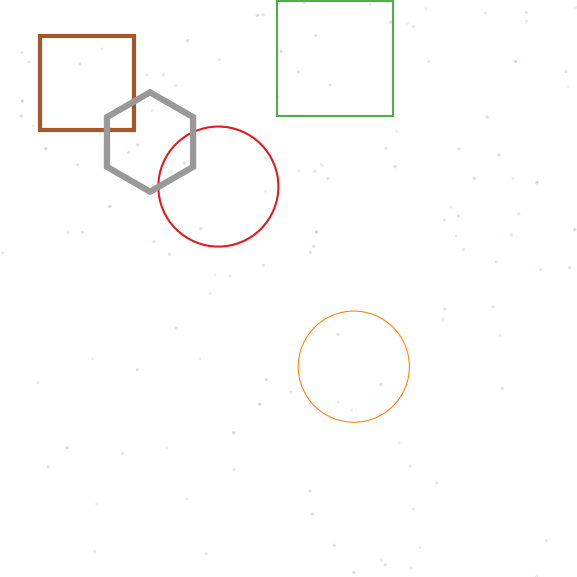[{"shape": "circle", "thickness": 1, "radius": 0.52, "center": [0.378, 0.676]}, {"shape": "square", "thickness": 1, "radius": 0.5, "center": [0.58, 0.898]}, {"shape": "circle", "thickness": 0.5, "radius": 0.48, "center": [0.613, 0.364]}, {"shape": "square", "thickness": 2, "radius": 0.41, "center": [0.151, 0.855]}, {"shape": "hexagon", "thickness": 3, "radius": 0.43, "center": [0.26, 0.753]}]